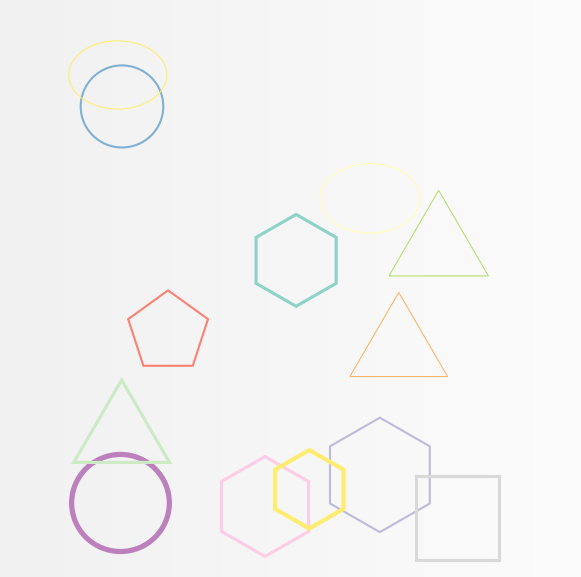[{"shape": "hexagon", "thickness": 1.5, "radius": 0.4, "center": [0.509, 0.548]}, {"shape": "oval", "thickness": 0.5, "radius": 0.43, "center": [0.637, 0.656]}, {"shape": "hexagon", "thickness": 1, "radius": 0.5, "center": [0.654, 0.177]}, {"shape": "pentagon", "thickness": 1, "radius": 0.36, "center": [0.289, 0.424]}, {"shape": "circle", "thickness": 1, "radius": 0.36, "center": [0.21, 0.815]}, {"shape": "triangle", "thickness": 0.5, "radius": 0.49, "center": [0.686, 0.396]}, {"shape": "triangle", "thickness": 0.5, "radius": 0.49, "center": [0.755, 0.571]}, {"shape": "hexagon", "thickness": 1.5, "radius": 0.43, "center": [0.456, 0.122]}, {"shape": "square", "thickness": 1.5, "radius": 0.36, "center": [0.787, 0.102]}, {"shape": "circle", "thickness": 2.5, "radius": 0.42, "center": [0.207, 0.128]}, {"shape": "triangle", "thickness": 1.5, "radius": 0.48, "center": [0.209, 0.246]}, {"shape": "oval", "thickness": 0.5, "radius": 0.42, "center": [0.203, 0.869]}, {"shape": "hexagon", "thickness": 2, "radius": 0.34, "center": [0.532, 0.152]}]